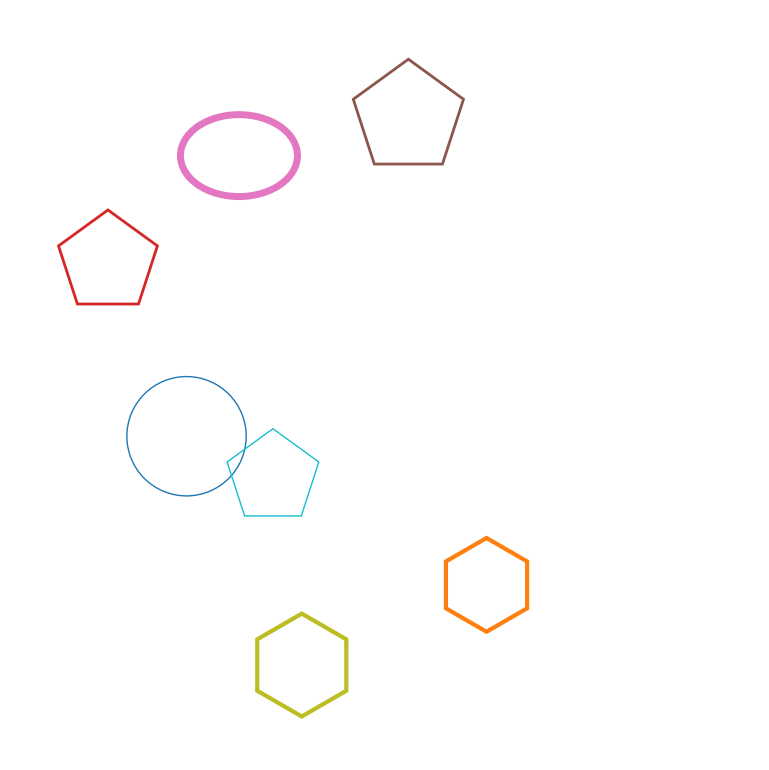[{"shape": "circle", "thickness": 0.5, "radius": 0.39, "center": [0.242, 0.433]}, {"shape": "hexagon", "thickness": 1.5, "radius": 0.3, "center": [0.632, 0.24]}, {"shape": "pentagon", "thickness": 1, "radius": 0.34, "center": [0.14, 0.66]}, {"shape": "pentagon", "thickness": 1, "radius": 0.38, "center": [0.53, 0.848]}, {"shape": "oval", "thickness": 2.5, "radius": 0.38, "center": [0.31, 0.798]}, {"shape": "hexagon", "thickness": 1.5, "radius": 0.33, "center": [0.392, 0.136]}, {"shape": "pentagon", "thickness": 0.5, "radius": 0.31, "center": [0.355, 0.381]}]